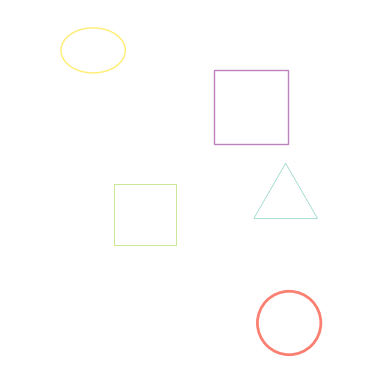[{"shape": "triangle", "thickness": 0.5, "radius": 0.48, "center": [0.742, 0.48]}, {"shape": "circle", "thickness": 2, "radius": 0.41, "center": [0.751, 0.161]}, {"shape": "square", "thickness": 0.5, "radius": 0.4, "center": [0.377, 0.443]}, {"shape": "square", "thickness": 1, "radius": 0.48, "center": [0.651, 0.722]}, {"shape": "oval", "thickness": 1, "radius": 0.42, "center": [0.242, 0.869]}]